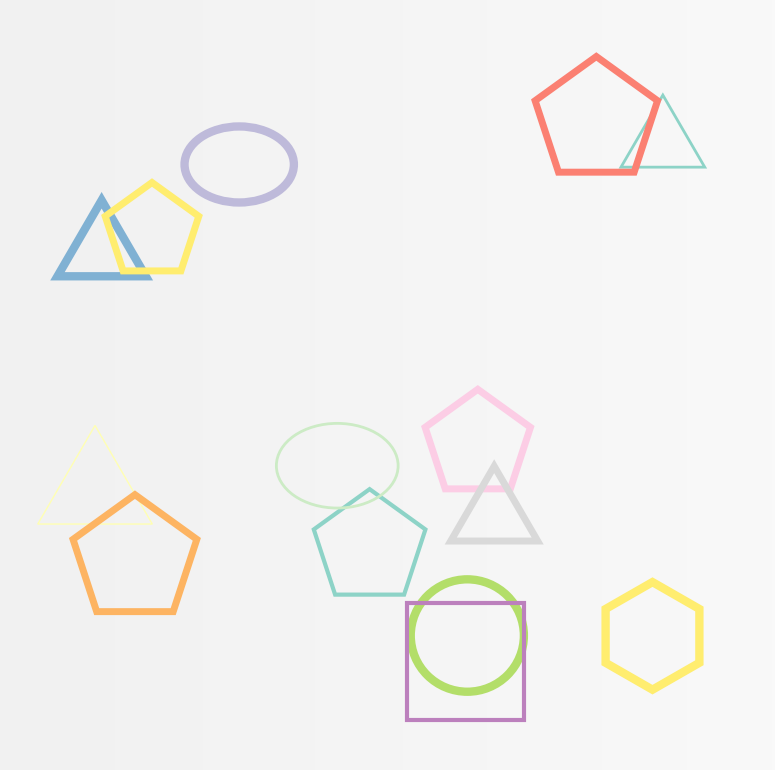[{"shape": "triangle", "thickness": 1, "radius": 0.31, "center": [0.855, 0.814]}, {"shape": "pentagon", "thickness": 1.5, "radius": 0.38, "center": [0.477, 0.289]}, {"shape": "triangle", "thickness": 0.5, "radius": 0.43, "center": [0.123, 0.362]}, {"shape": "oval", "thickness": 3, "radius": 0.35, "center": [0.309, 0.786]}, {"shape": "pentagon", "thickness": 2.5, "radius": 0.42, "center": [0.769, 0.844]}, {"shape": "triangle", "thickness": 3, "radius": 0.33, "center": [0.131, 0.674]}, {"shape": "pentagon", "thickness": 2.5, "radius": 0.42, "center": [0.174, 0.274]}, {"shape": "circle", "thickness": 3, "radius": 0.36, "center": [0.603, 0.175]}, {"shape": "pentagon", "thickness": 2.5, "radius": 0.36, "center": [0.617, 0.423]}, {"shape": "triangle", "thickness": 2.5, "radius": 0.32, "center": [0.638, 0.33]}, {"shape": "square", "thickness": 1.5, "radius": 0.38, "center": [0.601, 0.141]}, {"shape": "oval", "thickness": 1, "radius": 0.39, "center": [0.435, 0.395]}, {"shape": "pentagon", "thickness": 2.5, "radius": 0.32, "center": [0.196, 0.7]}, {"shape": "hexagon", "thickness": 3, "radius": 0.35, "center": [0.842, 0.174]}]